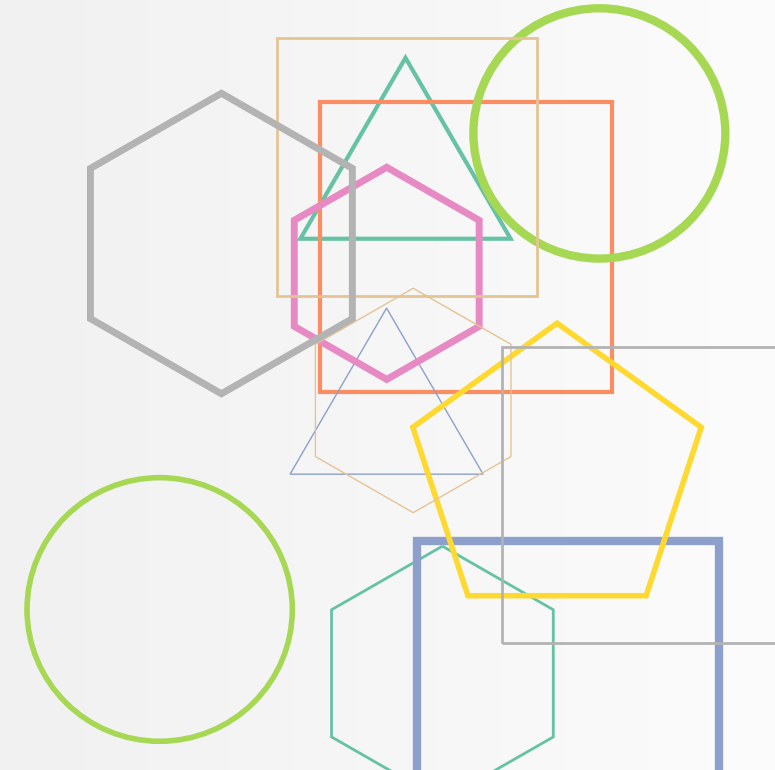[{"shape": "triangle", "thickness": 1.5, "radius": 0.78, "center": [0.523, 0.768]}, {"shape": "hexagon", "thickness": 1, "radius": 0.83, "center": [0.571, 0.126]}, {"shape": "square", "thickness": 1.5, "radius": 0.94, "center": [0.601, 0.68]}, {"shape": "square", "thickness": 3, "radius": 0.97, "center": [0.733, 0.102]}, {"shape": "triangle", "thickness": 0.5, "radius": 0.72, "center": [0.499, 0.456]}, {"shape": "hexagon", "thickness": 2.5, "radius": 0.69, "center": [0.499, 0.645]}, {"shape": "circle", "thickness": 3, "radius": 0.81, "center": [0.773, 0.827]}, {"shape": "circle", "thickness": 2, "radius": 0.86, "center": [0.206, 0.208]}, {"shape": "pentagon", "thickness": 2, "radius": 0.98, "center": [0.719, 0.385]}, {"shape": "square", "thickness": 1, "radius": 0.84, "center": [0.525, 0.783]}, {"shape": "hexagon", "thickness": 0.5, "radius": 0.73, "center": [0.533, 0.48]}, {"shape": "hexagon", "thickness": 2.5, "radius": 0.98, "center": [0.286, 0.684]}, {"shape": "square", "thickness": 1, "radius": 0.96, "center": [0.84, 0.357]}]